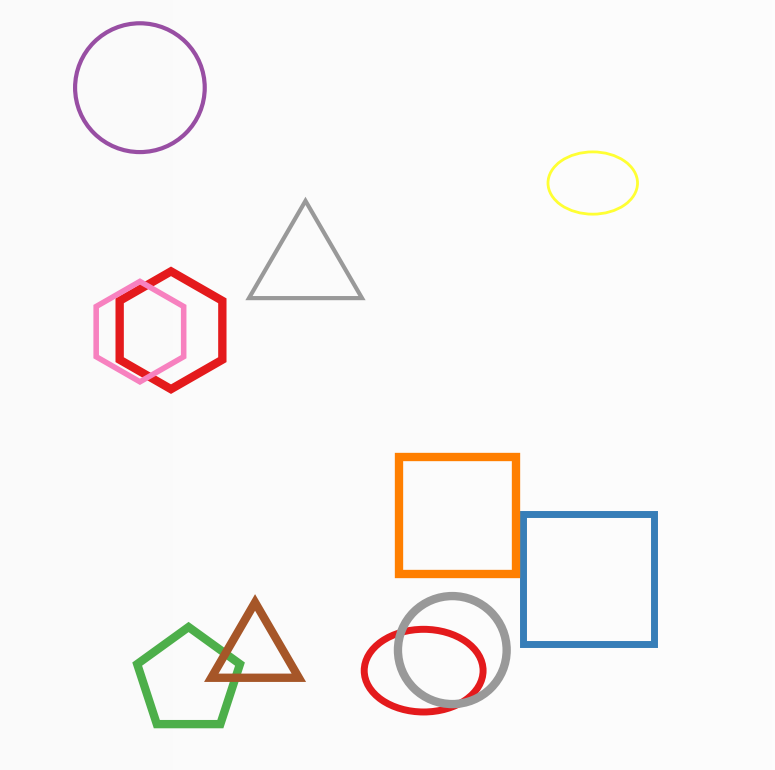[{"shape": "oval", "thickness": 2.5, "radius": 0.38, "center": [0.547, 0.129]}, {"shape": "hexagon", "thickness": 3, "radius": 0.38, "center": [0.221, 0.571]}, {"shape": "square", "thickness": 2.5, "radius": 0.42, "center": [0.759, 0.248]}, {"shape": "pentagon", "thickness": 3, "radius": 0.35, "center": [0.243, 0.116]}, {"shape": "circle", "thickness": 1.5, "radius": 0.42, "center": [0.181, 0.886]}, {"shape": "square", "thickness": 3, "radius": 0.38, "center": [0.59, 0.331]}, {"shape": "oval", "thickness": 1, "radius": 0.29, "center": [0.765, 0.762]}, {"shape": "triangle", "thickness": 3, "radius": 0.33, "center": [0.329, 0.152]}, {"shape": "hexagon", "thickness": 2, "radius": 0.33, "center": [0.181, 0.569]}, {"shape": "triangle", "thickness": 1.5, "radius": 0.42, "center": [0.394, 0.655]}, {"shape": "circle", "thickness": 3, "radius": 0.35, "center": [0.584, 0.156]}]